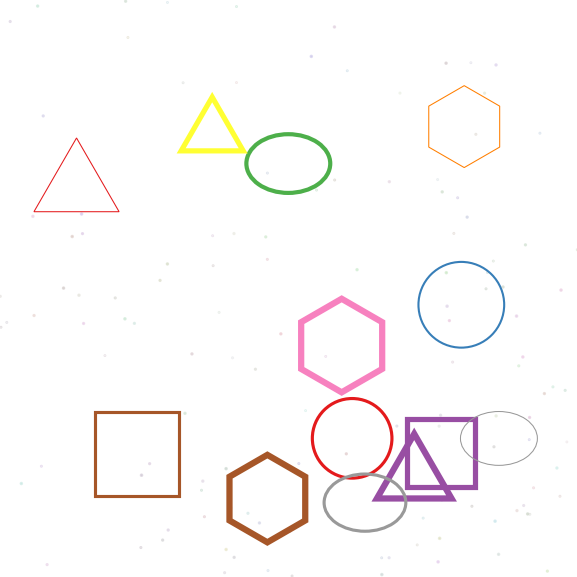[{"shape": "circle", "thickness": 1.5, "radius": 0.34, "center": [0.61, 0.24]}, {"shape": "triangle", "thickness": 0.5, "radius": 0.43, "center": [0.133, 0.675]}, {"shape": "circle", "thickness": 1, "radius": 0.37, "center": [0.799, 0.471]}, {"shape": "oval", "thickness": 2, "radius": 0.36, "center": [0.499, 0.716]}, {"shape": "triangle", "thickness": 3, "radius": 0.37, "center": [0.717, 0.173]}, {"shape": "square", "thickness": 2.5, "radius": 0.29, "center": [0.763, 0.214]}, {"shape": "hexagon", "thickness": 0.5, "radius": 0.35, "center": [0.804, 0.78]}, {"shape": "triangle", "thickness": 2.5, "radius": 0.31, "center": [0.367, 0.769]}, {"shape": "hexagon", "thickness": 3, "radius": 0.38, "center": [0.463, 0.136]}, {"shape": "square", "thickness": 1.5, "radius": 0.36, "center": [0.237, 0.213]}, {"shape": "hexagon", "thickness": 3, "radius": 0.4, "center": [0.592, 0.401]}, {"shape": "oval", "thickness": 0.5, "radius": 0.33, "center": [0.864, 0.24]}, {"shape": "oval", "thickness": 1.5, "radius": 0.35, "center": [0.632, 0.129]}]